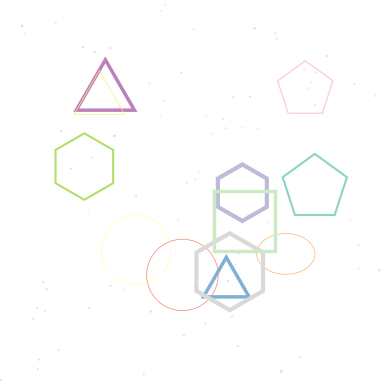[{"shape": "pentagon", "thickness": 1.5, "radius": 0.44, "center": [0.818, 0.513]}, {"shape": "circle", "thickness": 0.5, "radius": 0.45, "center": [0.354, 0.35]}, {"shape": "hexagon", "thickness": 3, "radius": 0.37, "center": [0.629, 0.499]}, {"shape": "circle", "thickness": 0.5, "radius": 0.46, "center": [0.474, 0.286]}, {"shape": "triangle", "thickness": 2.5, "radius": 0.34, "center": [0.588, 0.263]}, {"shape": "oval", "thickness": 0.5, "radius": 0.38, "center": [0.742, 0.341]}, {"shape": "hexagon", "thickness": 1.5, "radius": 0.43, "center": [0.219, 0.567]}, {"shape": "pentagon", "thickness": 1, "radius": 0.38, "center": [0.793, 0.767]}, {"shape": "hexagon", "thickness": 3, "radius": 0.5, "center": [0.597, 0.294]}, {"shape": "triangle", "thickness": 2.5, "radius": 0.44, "center": [0.274, 0.757]}, {"shape": "square", "thickness": 2.5, "radius": 0.39, "center": [0.635, 0.426]}, {"shape": "triangle", "thickness": 0.5, "radius": 0.38, "center": [0.258, 0.741]}]